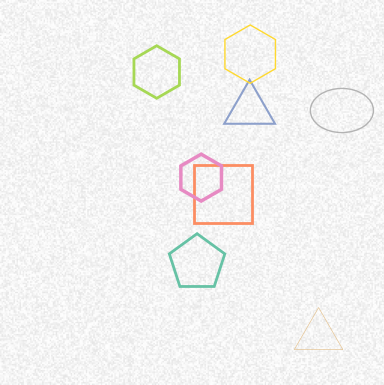[{"shape": "pentagon", "thickness": 2, "radius": 0.38, "center": [0.512, 0.317]}, {"shape": "square", "thickness": 2, "radius": 0.37, "center": [0.579, 0.496]}, {"shape": "triangle", "thickness": 1.5, "radius": 0.38, "center": [0.648, 0.717]}, {"shape": "hexagon", "thickness": 2.5, "radius": 0.3, "center": [0.523, 0.539]}, {"shape": "hexagon", "thickness": 2, "radius": 0.34, "center": [0.407, 0.813]}, {"shape": "hexagon", "thickness": 1, "radius": 0.38, "center": [0.65, 0.859]}, {"shape": "triangle", "thickness": 0.5, "radius": 0.36, "center": [0.828, 0.128]}, {"shape": "oval", "thickness": 1, "radius": 0.41, "center": [0.888, 0.713]}]